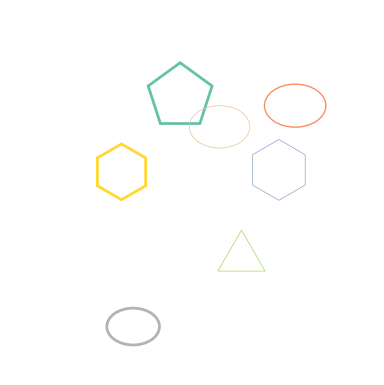[{"shape": "pentagon", "thickness": 2, "radius": 0.44, "center": [0.468, 0.75]}, {"shape": "oval", "thickness": 1, "radius": 0.4, "center": [0.767, 0.726]}, {"shape": "hexagon", "thickness": 0.5, "radius": 0.39, "center": [0.724, 0.559]}, {"shape": "triangle", "thickness": 0.5, "radius": 0.35, "center": [0.627, 0.331]}, {"shape": "hexagon", "thickness": 2, "radius": 0.36, "center": [0.316, 0.554]}, {"shape": "oval", "thickness": 0.5, "radius": 0.39, "center": [0.57, 0.671]}, {"shape": "oval", "thickness": 2, "radius": 0.34, "center": [0.346, 0.152]}]